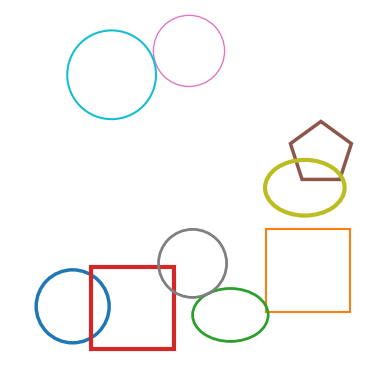[{"shape": "circle", "thickness": 2.5, "radius": 0.47, "center": [0.189, 0.204]}, {"shape": "square", "thickness": 1.5, "radius": 0.54, "center": [0.8, 0.297]}, {"shape": "oval", "thickness": 2, "radius": 0.49, "center": [0.598, 0.182]}, {"shape": "square", "thickness": 3, "radius": 0.54, "center": [0.344, 0.2]}, {"shape": "pentagon", "thickness": 2.5, "radius": 0.42, "center": [0.834, 0.601]}, {"shape": "circle", "thickness": 1, "radius": 0.46, "center": [0.491, 0.868]}, {"shape": "circle", "thickness": 2, "radius": 0.44, "center": [0.5, 0.316]}, {"shape": "oval", "thickness": 3, "radius": 0.52, "center": [0.792, 0.512]}, {"shape": "circle", "thickness": 1.5, "radius": 0.58, "center": [0.29, 0.806]}]